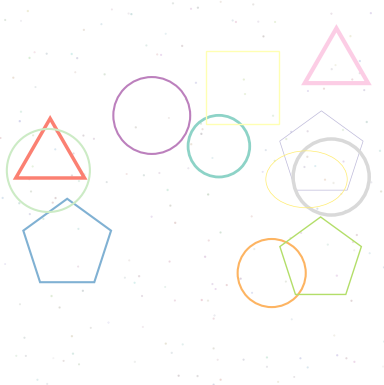[{"shape": "circle", "thickness": 2, "radius": 0.4, "center": [0.569, 0.62]}, {"shape": "square", "thickness": 1, "radius": 0.48, "center": [0.63, 0.772]}, {"shape": "pentagon", "thickness": 0.5, "radius": 0.57, "center": [0.835, 0.598]}, {"shape": "triangle", "thickness": 2.5, "radius": 0.52, "center": [0.13, 0.589]}, {"shape": "pentagon", "thickness": 1.5, "radius": 0.6, "center": [0.174, 0.364]}, {"shape": "circle", "thickness": 1.5, "radius": 0.44, "center": [0.706, 0.291]}, {"shape": "pentagon", "thickness": 1, "radius": 0.56, "center": [0.833, 0.325]}, {"shape": "triangle", "thickness": 3, "radius": 0.48, "center": [0.874, 0.832]}, {"shape": "circle", "thickness": 2.5, "radius": 0.49, "center": [0.86, 0.54]}, {"shape": "circle", "thickness": 1.5, "radius": 0.5, "center": [0.394, 0.7]}, {"shape": "circle", "thickness": 1.5, "radius": 0.54, "center": [0.126, 0.557]}, {"shape": "oval", "thickness": 0.5, "radius": 0.53, "center": [0.796, 0.534]}]